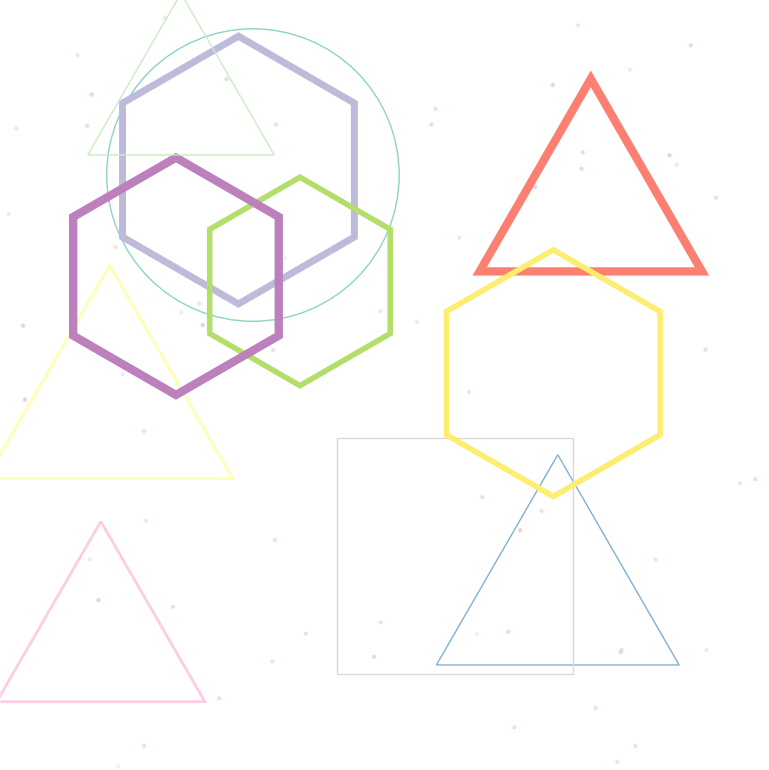[{"shape": "circle", "thickness": 0.5, "radius": 0.95, "center": [0.328, 0.773]}, {"shape": "triangle", "thickness": 1, "radius": 0.92, "center": [0.142, 0.471]}, {"shape": "hexagon", "thickness": 2.5, "radius": 0.87, "center": [0.31, 0.779]}, {"shape": "triangle", "thickness": 3, "radius": 0.83, "center": [0.767, 0.731]}, {"shape": "triangle", "thickness": 0.5, "radius": 0.91, "center": [0.724, 0.227]}, {"shape": "hexagon", "thickness": 2, "radius": 0.68, "center": [0.39, 0.635]}, {"shape": "triangle", "thickness": 1, "radius": 0.78, "center": [0.131, 0.167]}, {"shape": "square", "thickness": 0.5, "radius": 0.77, "center": [0.59, 0.278]}, {"shape": "hexagon", "thickness": 3, "radius": 0.77, "center": [0.229, 0.641]}, {"shape": "triangle", "thickness": 0.5, "radius": 0.7, "center": [0.235, 0.869]}, {"shape": "hexagon", "thickness": 2, "radius": 0.8, "center": [0.719, 0.515]}]